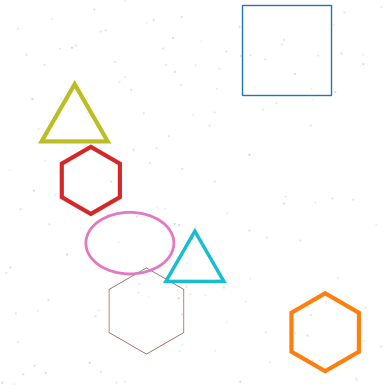[{"shape": "square", "thickness": 1, "radius": 0.58, "center": [0.745, 0.871]}, {"shape": "hexagon", "thickness": 3, "radius": 0.51, "center": [0.845, 0.137]}, {"shape": "hexagon", "thickness": 3, "radius": 0.44, "center": [0.236, 0.531]}, {"shape": "hexagon", "thickness": 0.5, "radius": 0.56, "center": [0.38, 0.192]}, {"shape": "oval", "thickness": 2, "radius": 0.57, "center": [0.337, 0.369]}, {"shape": "triangle", "thickness": 3, "radius": 0.5, "center": [0.194, 0.682]}, {"shape": "triangle", "thickness": 2.5, "radius": 0.43, "center": [0.506, 0.313]}]